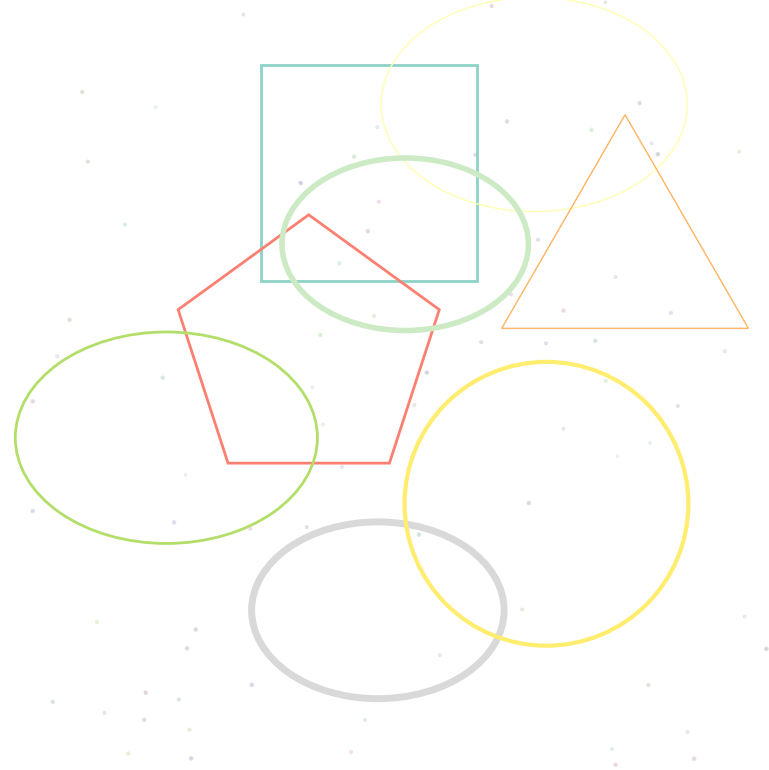[{"shape": "square", "thickness": 1, "radius": 0.7, "center": [0.479, 0.775]}, {"shape": "oval", "thickness": 0.5, "radius": 0.99, "center": [0.694, 0.864]}, {"shape": "pentagon", "thickness": 1, "radius": 0.89, "center": [0.401, 0.543]}, {"shape": "triangle", "thickness": 0.5, "radius": 0.92, "center": [0.812, 0.666]}, {"shape": "oval", "thickness": 1, "radius": 0.98, "center": [0.216, 0.432]}, {"shape": "oval", "thickness": 2.5, "radius": 0.82, "center": [0.491, 0.207]}, {"shape": "oval", "thickness": 2, "radius": 0.8, "center": [0.526, 0.683]}, {"shape": "circle", "thickness": 1.5, "radius": 0.92, "center": [0.71, 0.346]}]